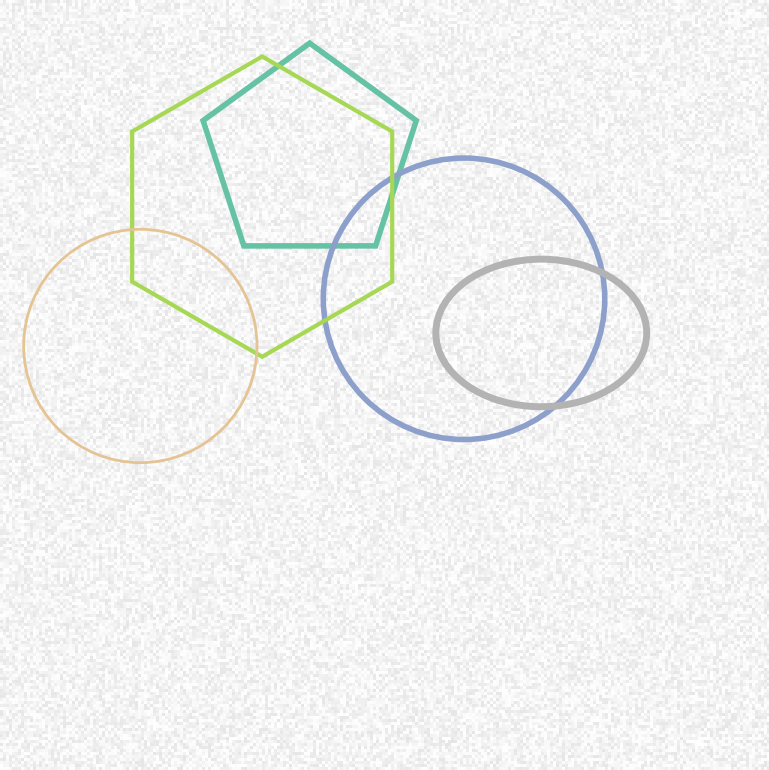[{"shape": "pentagon", "thickness": 2, "radius": 0.73, "center": [0.402, 0.798]}, {"shape": "circle", "thickness": 2, "radius": 0.91, "center": [0.603, 0.612]}, {"shape": "hexagon", "thickness": 1.5, "radius": 0.97, "center": [0.341, 0.732]}, {"shape": "circle", "thickness": 1, "radius": 0.76, "center": [0.182, 0.551]}, {"shape": "oval", "thickness": 2.5, "radius": 0.68, "center": [0.703, 0.568]}]